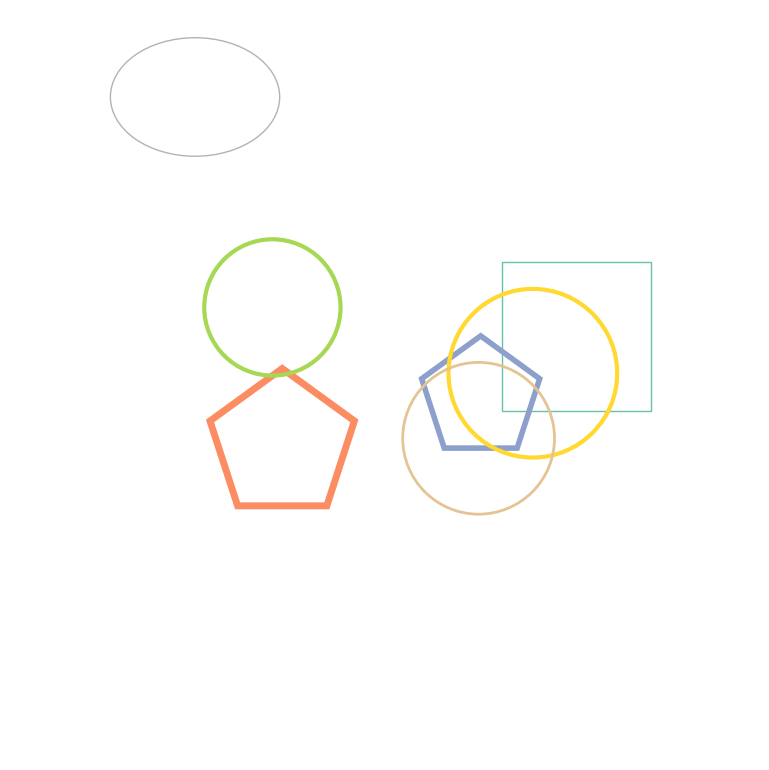[{"shape": "square", "thickness": 0.5, "radius": 0.48, "center": [0.748, 0.563]}, {"shape": "pentagon", "thickness": 2.5, "radius": 0.49, "center": [0.367, 0.423]}, {"shape": "pentagon", "thickness": 2, "radius": 0.4, "center": [0.624, 0.483]}, {"shape": "circle", "thickness": 1.5, "radius": 0.44, "center": [0.354, 0.601]}, {"shape": "circle", "thickness": 1.5, "radius": 0.55, "center": [0.692, 0.515]}, {"shape": "circle", "thickness": 1, "radius": 0.49, "center": [0.622, 0.431]}, {"shape": "oval", "thickness": 0.5, "radius": 0.55, "center": [0.253, 0.874]}]